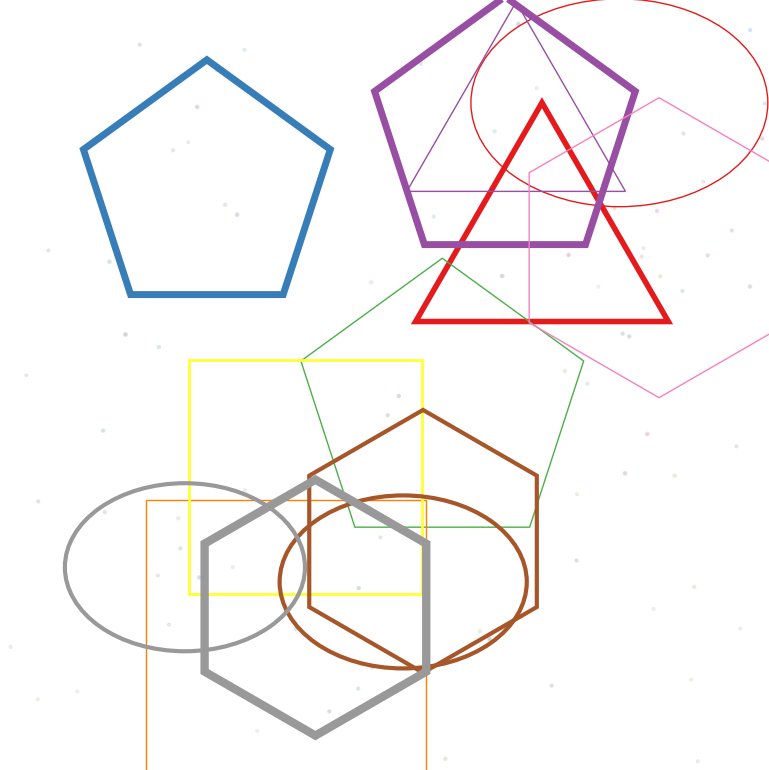[{"shape": "oval", "thickness": 0.5, "radius": 0.96, "center": [0.804, 0.867]}, {"shape": "triangle", "thickness": 2, "radius": 0.95, "center": [0.704, 0.677]}, {"shape": "pentagon", "thickness": 2.5, "radius": 0.84, "center": [0.269, 0.754]}, {"shape": "pentagon", "thickness": 0.5, "radius": 0.97, "center": [0.574, 0.472]}, {"shape": "pentagon", "thickness": 2.5, "radius": 0.89, "center": [0.656, 0.826]}, {"shape": "triangle", "thickness": 0.5, "radius": 0.82, "center": [0.67, 0.833]}, {"shape": "square", "thickness": 0.5, "radius": 0.91, "center": [0.371, 0.169]}, {"shape": "square", "thickness": 1, "radius": 0.76, "center": [0.397, 0.381]}, {"shape": "oval", "thickness": 1.5, "radius": 0.8, "center": [0.524, 0.244]}, {"shape": "hexagon", "thickness": 1.5, "radius": 0.85, "center": [0.549, 0.297]}, {"shape": "hexagon", "thickness": 0.5, "radius": 0.97, "center": [0.856, 0.678]}, {"shape": "hexagon", "thickness": 3, "radius": 0.83, "center": [0.41, 0.211]}, {"shape": "oval", "thickness": 1.5, "radius": 0.78, "center": [0.24, 0.263]}]